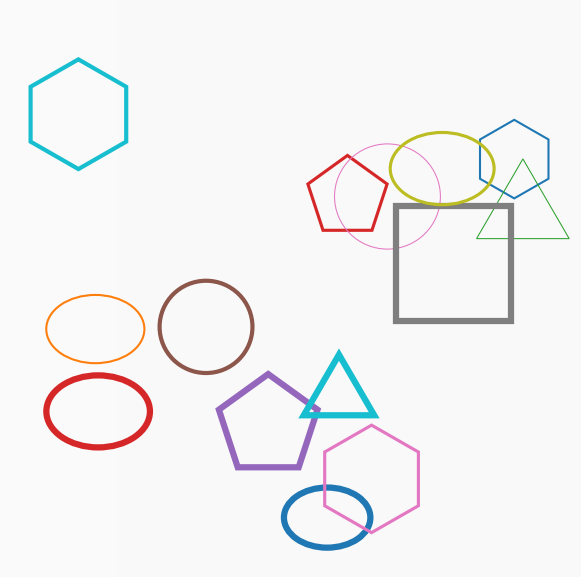[{"shape": "hexagon", "thickness": 1, "radius": 0.34, "center": [0.885, 0.724]}, {"shape": "oval", "thickness": 3, "radius": 0.37, "center": [0.563, 0.103]}, {"shape": "oval", "thickness": 1, "radius": 0.42, "center": [0.164, 0.429]}, {"shape": "triangle", "thickness": 0.5, "radius": 0.46, "center": [0.9, 0.632]}, {"shape": "pentagon", "thickness": 1.5, "radius": 0.36, "center": [0.598, 0.658]}, {"shape": "oval", "thickness": 3, "radius": 0.45, "center": [0.169, 0.287]}, {"shape": "pentagon", "thickness": 3, "radius": 0.45, "center": [0.461, 0.262]}, {"shape": "circle", "thickness": 2, "radius": 0.4, "center": [0.354, 0.433]}, {"shape": "hexagon", "thickness": 1.5, "radius": 0.47, "center": [0.639, 0.17]}, {"shape": "circle", "thickness": 0.5, "radius": 0.46, "center": [0.667, 0.659]}, {"shape": "square", "thickness": 3, "radius": 0.5, "center": [0.781, 0.543]}, {"shape": "oval", "thickness": 1.5, "radius": 0.45, "center": [0.761, 0.707]}, {"shape": "hexagon", "thickness": 2, "radius": 0.47, "center": [0.135, 0.801]}, {"shape": "triangle", "thickness": 3, "radius": 0.35, "center": [0.583, 0.315]}]